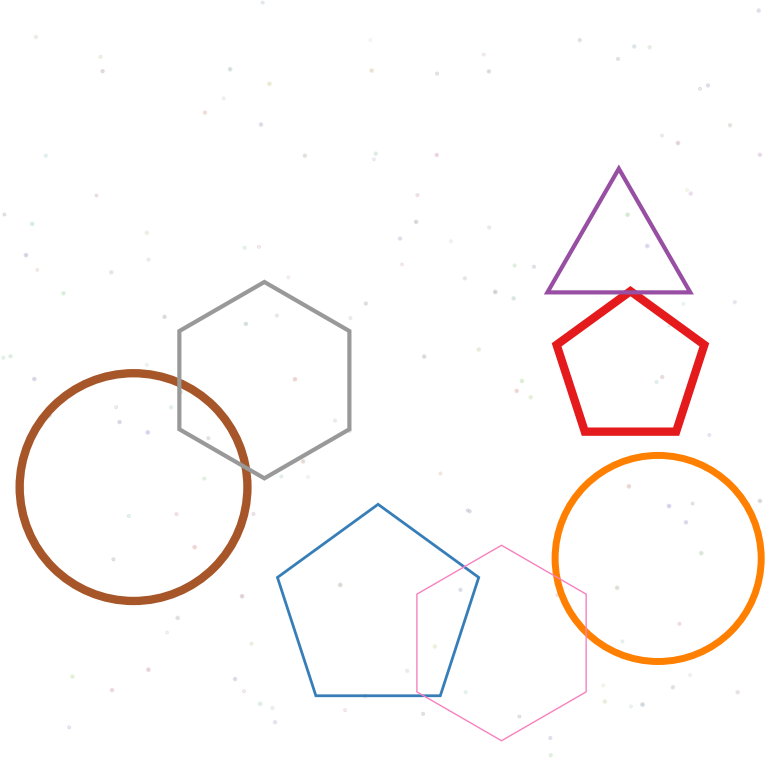[{"shape": "pentagon", "thickness": 3, "radius": 0.5, "center": [0.819, 0.521]}, {"shape": "pentagon", "thickness": 1, "radius": 0.69, "center": [0.491, 0.208]}, {"shape": "triangle", "thickness": 1.5, "radius": 0.54, "center": [0.804, 0.674]}, {"shape": "circle", "thickness": 2.5, "radius": 0.67, "center": [0.855, 0.275]}, {"shape": "circle", "thickness": 3, "radius": 0.74, "center": [0.173, 0.367]}, {"shape": "hexagon", "thickness": 0.5, "radius": 0.63, "center": [0.651, 0.165]}, {"shape": "hexagon", "thickness": 1.5, "radius": 0.64, "center": [0.343, 0.506]}]